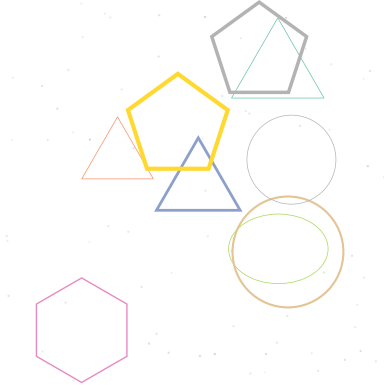[{"shape": "triangle", "thickness": 0.5, "radius": 0.69, "center": [0.721, 0.815]}, {"shape": "triangle", "thickness": 0.5, "radius": 0.54, "center": [0.305, 0.589]}, {"shape": "triangle", "thickness": 2, "radius": 0.63, "center": [0.515, 0.517]}, {"shape": "hexagon", "thickness": 1, "radius": 0.68, "center": [0.212, 0.142]}, {"shape": "oval", "thickness": 0.5, "radius": 0.65, "center": [0.723, 0.354]}, {"shape": "pentagon", "thickness": 3, "radius": 0.68, "center": [0.462, 0.672]}, {"shape": "circle", "thickness": 1.5, "radius": 0.72, "center": [0.748, 0.346]}, {"shape": "pentagon", "thickness": 2.5, "radius": 0.65, "center": [0.673, 0.865]}, {"shape": "circle", "thickness": 0.5, "radius": 0.58, "center": [0.757, 0.585]}]